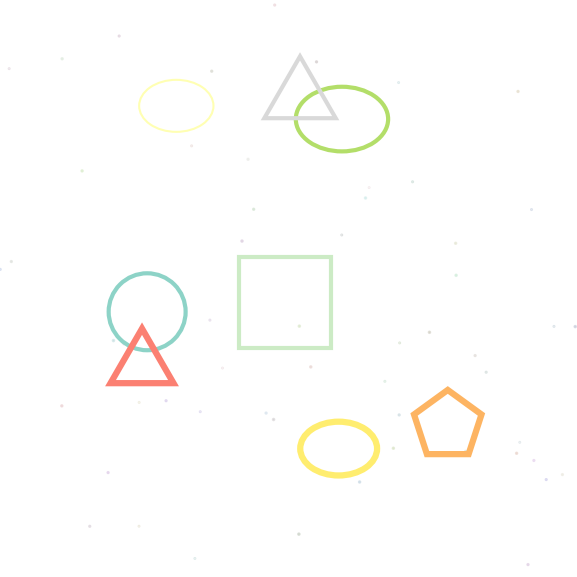[{"shape": "circle", "thickness": 2, "radius": 0.33, "center": [0.255, 0.459]}, {"shape": "oval", "thickness": 1, "radius": 0.32, "center": [0.305, 0.816]}, {"shape": "triangle", "thickness": 3, "radius": 0.31, "center": [0.246, 0.367]}, {"shape": "pentagon", "thickness": 3, "radius": 0.31, "center": [0.775, 0.262]}, {"shape": "oval", "thickness": 2, "radius": 0.4, "center": [0.592, 0.793]}, {"shape": "triangle", "thickness": 2, "radius": 0.36, "center": [0.52, 0.83]}, {"shape": "square", "thickness": 2, "radius": 0.4, "center": [0.494, 0.475]}, {"shape": "oval", "thickness": 3, "radius": 0.33, "center": [0.586, 0.222]}]